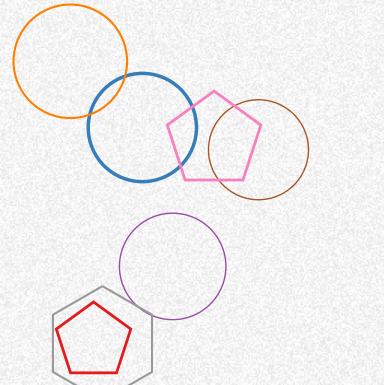[{"shape": "pentagon", "thickness": 2, "radius": 0.51, "center": [0.243, 0.114]}, {"shape": "circle", "thickness": 2.5, "radius": 0.7, "center": [0.37, 0.669]}, {"shape": "circle", "thickness": 1, "radius": 0.69, "center": [0.449, 0.308]}, {"shape": "circle", "thickness": 1.5, "radius": 0.74, "center": [0.183, 0.841]}, {"shape": "circle", "thickness": 1, "radius": 0.65, "center": [0.671, 0.611]}, {"shape": "pentagon", "thickness": 2, "radius": 0.64, "center": [0.556, 0.636]}, {"shape": "hexagon", "thickness": 1.5, "radius": 0.74, "center": [0.266, 0.108]}]